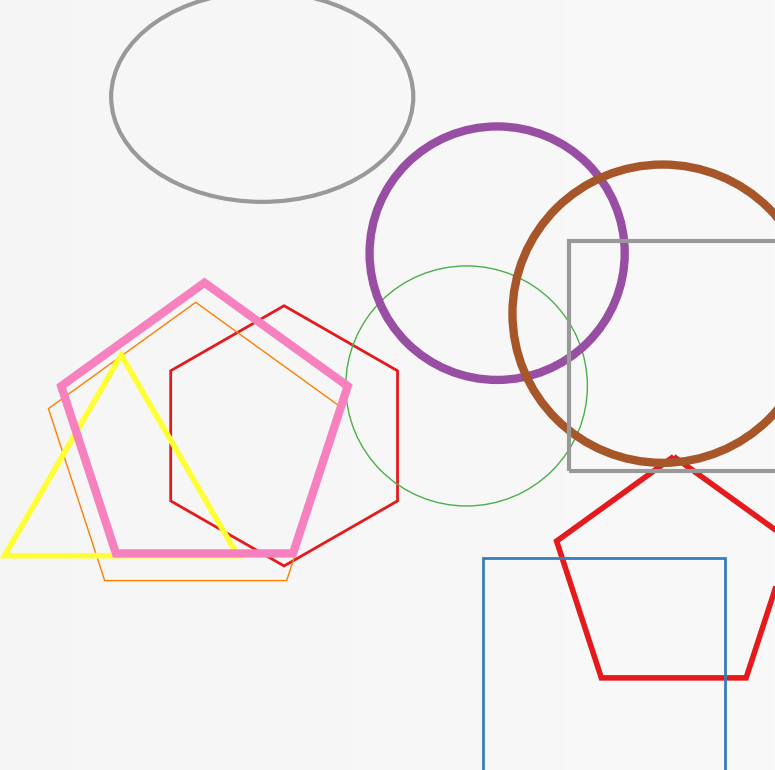[{"shape": "hexagon", "thickness": 1, "radius": 0.84, "center": [0.367, 0.434]}, {"shape": "pentagon", "thickness": 2, "radius": 0.79, "center": [0.869, 0.248]}, {"shape": "square", "thickness": 1, "radius": 0.78, "center": [0.78, 0.119]}, {"shape": "circle", "thickness": 0.5, "radius": 0.78, "center": [0.602, 0.499]}, {"shape": "circle", "thickness": 3, "radius": 0.82, "center": [0.641, 0.671]}, {"shape": "pentagon", "thickness": 0.5, "radius": 1.0, "center": [0.252, 0.408]}, {"shape": "triangle", "thickness": 2, "radius": 0.87, "center": [0.156, 0.365]}, {"shape": "circle", "thickness": 3, "radius": 0.97, "center": [0.855, 0.593]}, {"shape": "pentagon", "thickness": 3, "radius": 0.97, "center": [0.264, 0.439]}, {"shape": "oval", "thickness": 1.5, "radius": 0.97, "center": [0.338, 0.874]}, {"shape": "square", "thickness": 1.5, "radius": 0.74, "center": [0.883, 0.538]}]